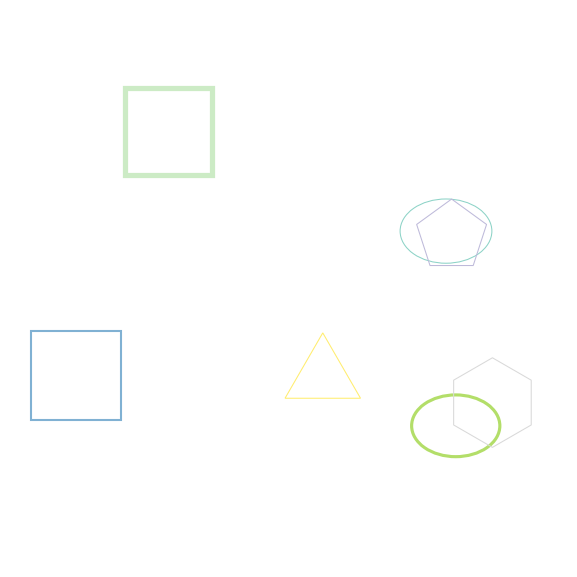[{"shape": "oval", "thickness": 0.5, "radius": 0.4, "center": [0.772, 0.599]}, {"shape": "pentagon", "thickness": 0.5, "radius": 0.32, "center": [0.782, 0.591]}, {"shape": "square", "thickness": 1, "radius": 0.39, "center": [0.132, 0.349]}, {"shape": "oval", "thickness": 1.5, "radius": 0.38, "center": [0.789, 0.262]}, {"shape": "hexagon", "thickness": 0.5, "radius": 0.39, "center": [0.853, 0.302]}, {"shape": "square", "thickness": 2.5, "radius": 0.38, "center": [0.292, 0.771]}, {"shape": "triangle", "thickness": 0.5, "radius": 0.38, "center": [0.559, 0.347]}]